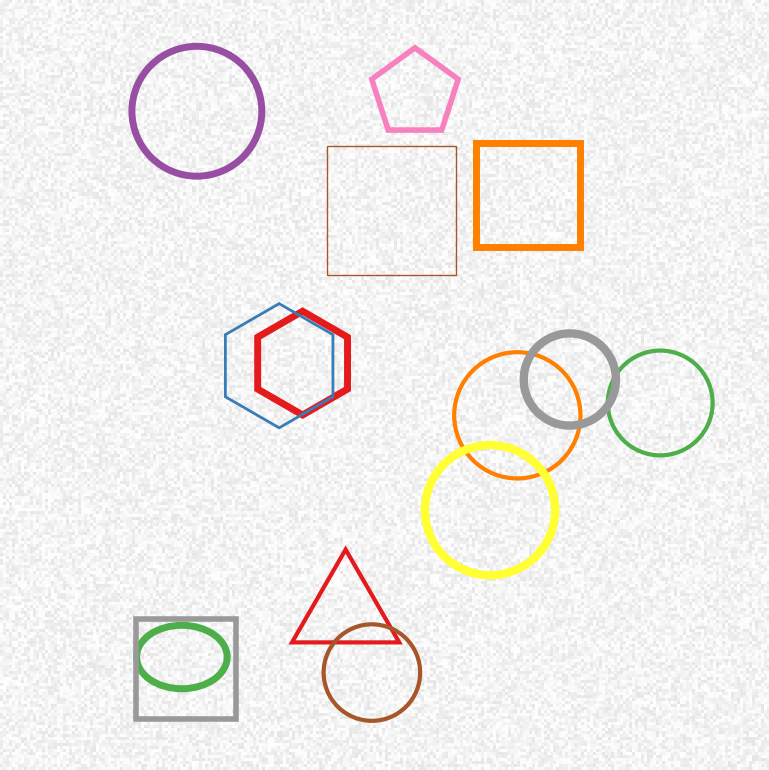[{"shape": "hexagon", "thickness": 2.5, "radius": 0.34, "center": [0.393, 0.528]}, {"shape": "triangle", "thickness": 1.5, "radius": 0.4, "center": [0.449, 0.206]}, {"shape": "hexagon", "thickness": 1, "radius": 0.4, "center": [0.363, 0.525]}, {"shape": "circle", "thickness": 1.5, "radius": 0.34, "center": [0.857, 0.477]}, {"shape": "oval", "thickness": 2.5, "radius": 0.29, "center": [0.236, 0.147]}, {"shape": "circle", "thickness": 2.5, "radius": 0.42, "center": [0.256, 0.856]}, {"shape": "square", "thickness": 2.5, "radius": 0.34, "center": [0.686, 0.747]}, {"shape": "circle", "thickness": 1.5, "radius": 0.41, "center": [0.672, 0.461]}, {"shape": "circle", "thickness": 3, "radius": 0.42, "center": [0.636, 0.338]}, {"shape": "square", "thickness": 0.5, "radius": 0.42, "center": [0.509, 0.726]}, {"shape": "circle", "thickness": 1.5, "radius": 0.31, "center": [0.483, 0.127]}, {"shape": "pentagon", "thickness": 2, "radius": 0.3, "center": [0.539, 0.879]}, {"shape": "circle", "thickness": 3, "radius": 0.3, "center": [0.74, 0.507]}, {"shape": "square", "thickness": 2, "radius": 0.33, "center": [0.241, 0.131]}]